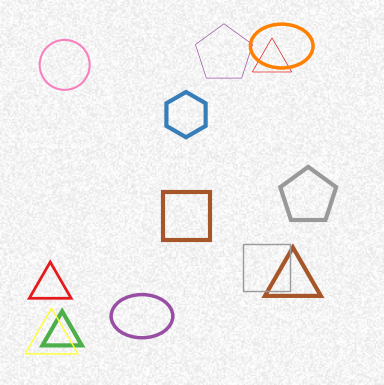[{"shape": "triangle", "thickness": 2, "radius": 0.31, "center": [0.131, 0.257]}, {"shape": "triangle", "thickness": 0.5, "radius": 0.3, "center": [0.706, 0.843]}, {"shape": "hexagon", "thickness": 3, "radius": 0.29, "center": [0.483, 0.702]}, {"shape": "triangle", "thickness": 3, "radius": 0.29, "center": [0.161, 0.132]}, {"shape": "pentagon", "thickness": 0.5, "radius": 0.39, "center": [0.582, 0.86]}, {"shape": "oval", "thickness": 2.5, "radius": 0.4, "center": [0.369, 0.179]}, {"shape": "oval", "thickness": 2.5, "radius": 0.41, "center": [0.732, 0.88]}, {"shape": "triangle", "thickness": 1, "radius": 0.4, "center": [0.134, 0.12]}, {"shape": "square", "thickness": 3, "radius": 0.31, "center": [0.484, 0.439]}, {"shape": "triangle", "thickness": 3, "radius": 0.42, "center": [0.761, 0.273]}, {"shape": "circle", "thickness": 1.5, "radius": 0.32, "center": [0.168, 0.831]}, {"shape": "square", "thickness": 1, "radius": 0.3, "center": [0.691, 0.305]}, {"shape": "pentagon", "thickness": 3, "radius": 0.38, "center": [0.801, 0.49]}]